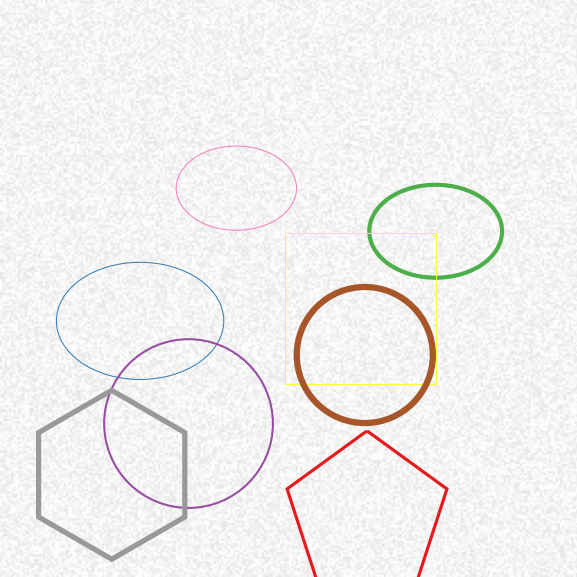[{"shape": "pentagon", "thickness": 1.5, "radius": 0.73, "center": [0.636, 0.107]}, {"shape": "oval", "thickness": 0.5, "radius": 0.72, "center": [0.243, 0.444]}, {"shape": "oval", "thickness": 2, "radius": 0.57, "center": [0.754, 0.599]}, {"shape": "circle", "thickness": 1, "radius": 0.73, "center": [0.326, 0.266]}, {"shape": "square", "thickness": 0.5, "radius": 0.66, "center": [0.624, 0.465]}, {"shape": "circle", "thickness": 3, "radius": 0.59, "center": [0.632, 0.384]}, {"shape": "oval", "thickness": 0.5, "radius": 0.52, "center": [0.409, 0.673]}, {"shape": "hexagon", "thickness": 2.5, "radius": 0.73, "center": [0.193, 0.177]}]